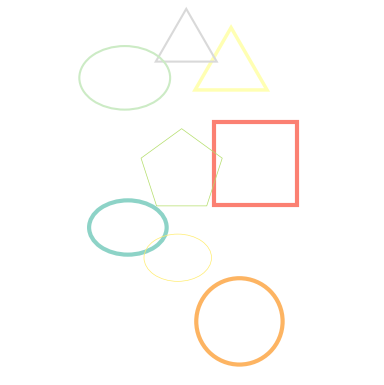[{"shape": "oval", "thickness": 3, "radius": 0.5, "center": [0.332, 0.409]}, {"shape": "triangle", "thickness": 2.5, "radius": 0.54, "center": [0.6, 0.82]}, {"shape": "square", "thickness": 3, "radius": 0.54, "center": [0.664, 0.576]}, {"shape": "circle", "thickness": 3, "radius": 0.56, "center": [0.622, 0.165]}, {"shape": "pentagon", "thickness": 0.5, "radius": 0.55, "center": [0.472, 0.555]}, {"shape": "triangle", "thickness": 1.5, "radius": 0.46, "center": [0.484, 0.886]}, {"shape": "oval", "thickness": 1.5, "radius": 0.59, "center": [0.324, 0.798]}, {"shape": "oval", "thickness": 0.5, "radius": 0.44, "center": [0.462, 0.331]}]